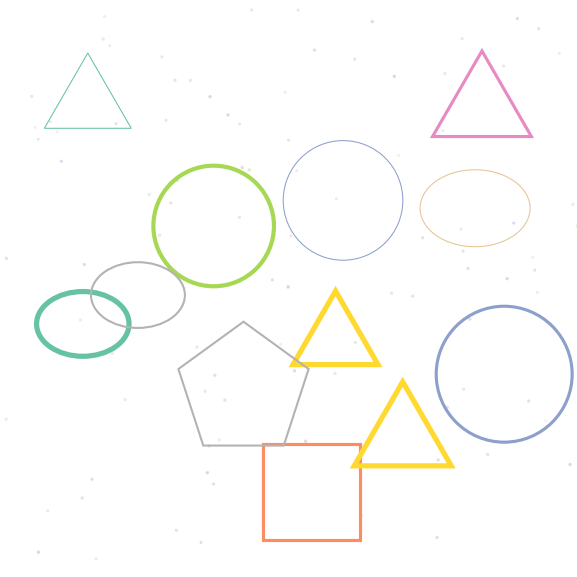[{"shape": "triangle", "thickness": 0.5, "radius": 0.43, "center": [0.152, 0.82]}, {"shape": "oval", "thickness": 2.5, "radius": 0.4, "center": [0.143, 0.438]}, {"shape": "square", "thickness": 1.5, "radius": 0.42, "center": [0.539, 0.147]}, {"shape": "circle", "thickness": 0.5, "radius": 0.52, "center": [0.594, 0.652]}, {"shape": "circle", "thickness": 1.5, "radius": 0.59, "center": [0.873, 0.351]}, {"shape": "triangle", "thickness": 1.5, "radius": 0.49, "center": [0.835, 0.812]}, {"shape": "circle", "thickness": 2, "radius": 0.52, "center": [0.37, 0.608]}, {"shape": "triangle", "thickness": 2.5, "radius": 0.48, "center": [0.697, 0.241]}, {"shape": "triangle", "thickness": 2.5, "radius": 0.42, "center": [0.581, 0.41]}, {"shape": "oval", "thickness": 0.5, "radius": 0.48, "center": [0.823, 0.639]}, {"shape": "pentagon", "thickness": 1, "radius": 0.59, "center": [0.422, 0.323]}, {"shape": "oval", "thickness": 1, "radius": 0.41, "center": [0.239, 0.488]}]